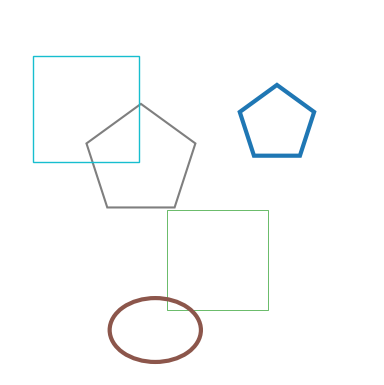[{"shape": "pentagon", "thickness": 3, "radius": 0.51, "center": [0.719, 0.678]}, {"shape": "square", "thickness": 0.5, "radius": 0.65, "center": [0.565, 0.324]}, {"shape": "oval", "thickness": 3, "radius": 0.59, "center": [0.403, 0.143]}, {"shape": "pentagon", "thickness": 1.5, "radius": 0.74, "center": [0.366, 0.581]}, {"shape": "square", "thickness": 1, "radius": 0.69, "center": [0.224, 0.716]}]